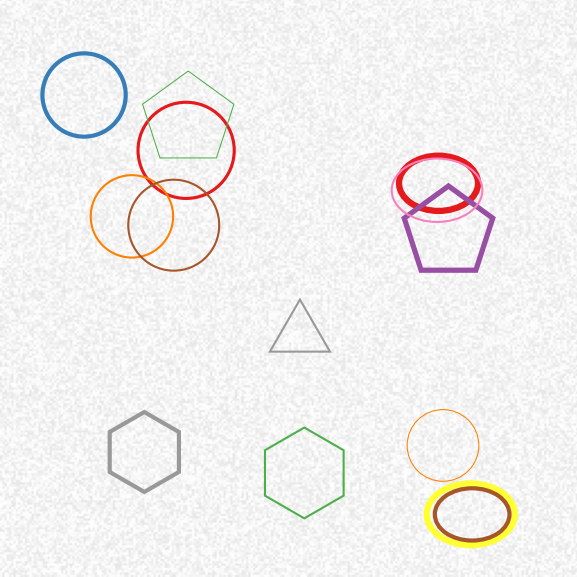[{"shape": "circle", "thickness": 1.5, "radius": 0.42, "center": [0.322, 0.739]}, {"shape": "oval", "thickness": 3, "radius": 0.34, "center": [0.759, 0.682]}, {"shape": "circle", "thickness": 2, "radius": 0.36, "center": [0.146, 0.835]}, {"shape": "hexagon", "thickness": 1, "radius": 0.39, "center": [0.527, 0.18]}, {"shape": "pentagon", "thickness": 0.5, "radius": 0.42, "center": [0.326, 0.793]}, {"shape": "pentagon", "thickness": 2.5, "radius": 0.4, "center": [0.777, 0.596]}, {"shape": "circle", "thickness": 1, "radius": 0.36, "center": [0.228, 0.624]}, {"shape": "circle", "thickness": 0.5, "radius": 0.31, "center": [0.767, 0.228]}, {"shape": "oval", "thickness": 3, "radius": 0.38, "center": [0.815, 0.109]}, {"shape": "circle", "thickness": 1, "radius": 0.39, "center": [0.301, 0.609]}, {"shape": "oval", "thickness": 2, "radius": 0.32, "center": [0.818, 0.108]}, {"shape": "oval", "thickness": 1, "radius": 0.39, "center": [0.757, 0.67]}, {"shape": "hexagon", "thickness": 2, "radius": 0.35, "center": [0.25, 0.216]}, {"shape": "triangle", "thickness": 1, "radius": 0.3, "center": [0.519, 0.42]}]